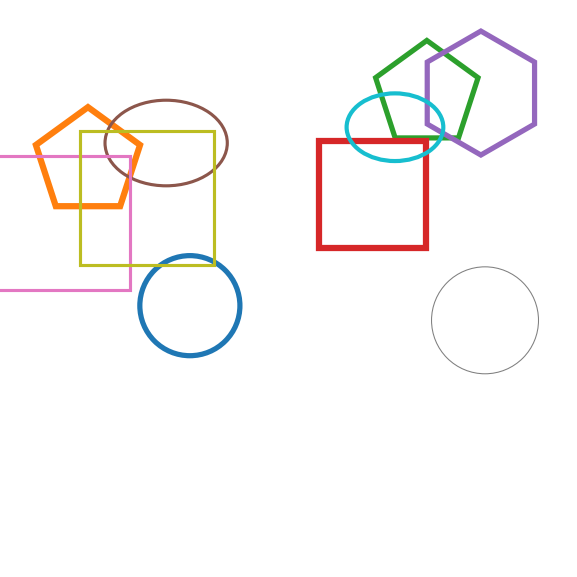[{"shape": "circle", "thickness": 2.5, "radius": 0.43, "center": [0.329, 0.47]}, {"shape": "pentagon", "thickness": 3, "radius": 0.47, "center": [0.152, 0.719]}, {"shape": "pentagon", "thickness": 2.5, "radius": 0.47, "center": [0.739, 0.836]}, {"shape": "square", "thickness": 3, "radius": 0.46, "center": [0.645, 0.662]}, {"shape": "hexagon", "thickness": 2.5, "radius": 0.54, "center": [0.833, 0.838]}, {"shape": "oval", "thickness": 1.5, "radius": 0.53, "center": [0.288, 0.751]}, {"shape": "square", "thickness": 1.5, "radius": 0.58, "center": [0.11, 0.613]}, {"shape": "circle", "thickness": 0.5, "radius": 0.46, "center": [0.84, 0.444]}, {"shape": "square", "thickness": 1.5, "radius": 0.58, "center": [0.254, 0.657]}, {"shape": "oval", "thickness": 2, "radius": 0.42, "center": [0.684, 0.779]}]